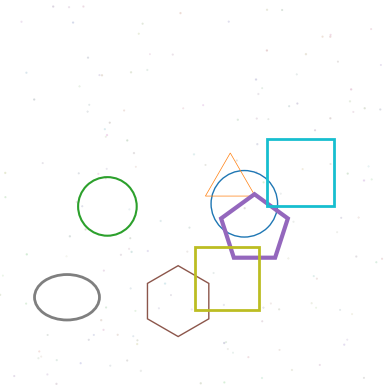[{"shape": "circle", "thickness": 1, "radius": 0.43, "center": [0.635, 0.471]}, {"shape": "triangle", "thickness": 0.5, "radius": 0.37, "center": [0.598, 0.528]}, {"shape": "circle", "thickness": 1.5, "radius": 0.38, "center": [0.279, 0.464]}, {"shape": "pentagon", "thickness": 3, "radius": 0.46, "center": [0.661, 0.404]}, {"shape": "hexagon", "thickness": 1, "radius": 0.46, "center": [0.463, 0.218]}, {"shape": "oval", "thickness": 2, "radius": 0.42, "center": [0.174, 0.228]}, {"shape": "square", "thickness": 2, "radius": 0.41, "center": [0.59, 0.277]}, {"shape": "square", "thickness": 2, "radius": 0.44, "center": [0.781, 0.552]}]